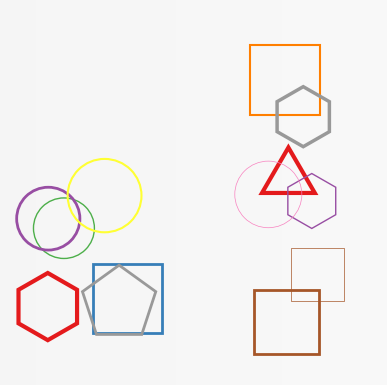[{"shape": "triangle", "thickness": 3, "radius": 0.39, "center": [0.744, 0.538]}, {"shape": "hexagon", "thickness": 3, "radius": 0.44, "center": [0.123, 0.204]}, {"shape": "square", "thickness": 2, "radius": 0.45, "center": [0.33, 0.225]}, {"shape": "circle", "thickness": 1, "radius": 0.39, "center": [0.165, 0.407]}, {"shape": "hexagon", "thickness": 1, "radius": 0.36, "center": [0.805, 0.478]}, {"shape": "circle", "thickness": 2, "radius": 0.41, "center": [0.125, 0.432]}, {"shape": "square", "thickness": 1.5, "radius": 0.45, "center": [0.736, 0.793]}, {"shape": "circle", "thickness": 1.5, "radius": 0.48, "center": [0.27, 0.492]}, {"shape": "square", "thickness": 0.5, "radius": 0.35, "center": [0.819, 0.286]}, {"shape": "square", "thickness": 2, "radius": 0.42, "center": [0.739, 0.164]}, {"shape": "circle", "thickness": 0.5, "radius": 0.43, "center": [0.692, 0.495]}, {"shape": "hexagon", "thickness": 2.5, "radius": 0.39, "center": [0.783, 0.697]}, {"shape": "pentagon", "thickness": 2, "radius": 0.5, "center": [0.307, 0.212]}]